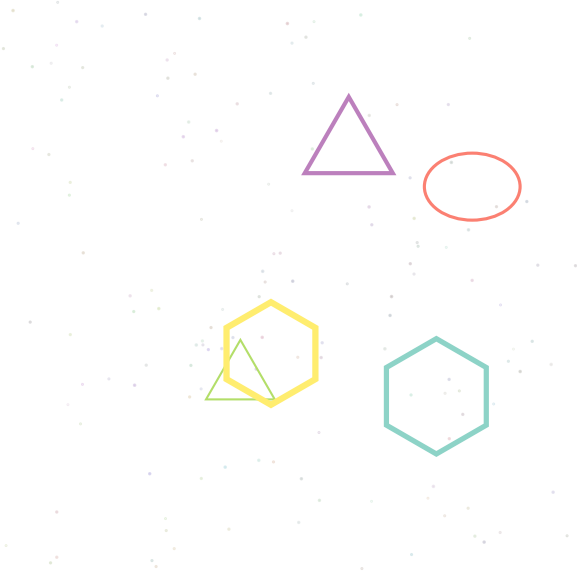[{"shape": "hexagon", "thickness": 2.5, "radius": 0.5, "center": [0.756, 0.313]}, {"shape": "oval", "thickness": 1.5, "radius": 0.41, "center": [0.818, 0.676]}, {"shape": "triangle", "thickness": 1, "radius": 0.34, "center": [0.416, 0.342]}, {"shape": "triangle", "thickness": 2, "radius": 0.44, "center": [0.604, 0.743]}, {"shape": "hexagon", "thickness": 3, "radius": 0.44, "center": [0.469, 0.387]}]